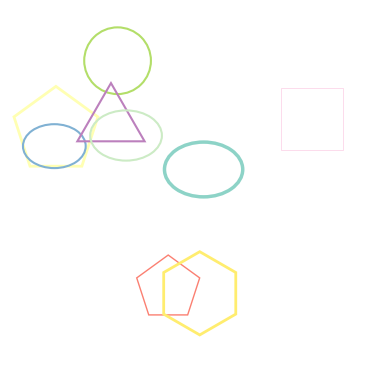[{"shape": "oval", "thickness": 2.5, "radius": 0.51, "center": [0.529, 0.56]}, {"shape": "pentagon", "thickness": 2, "radius": 0.57, "center": [0.145, 0.661]}, {"shape": "pentagon", "thickness": 1, "radius": 0.43, "center": [0.437, 0.252]}, {"shape": "oval", "thickness": 1.5, "radius": 0.41, "center": [0.141, 0.62]}, {"shape": "circle", "thickness": 1.5, "radius": 0.43, "center": [0.305, 0.842]}, {"shape": "square", "thickness": 0.5, "radius": 0.4, "center": [0.81, 0.691]}, {"shape": "triangle", "thickness": 1.5, "radius": 0.5, "center": [0.288, 0.683]}, {"shape": "oval", "thickness": 1.5, "radius": 0.47, "center": [0.327, 0.648]}, {"shape": "hexagon", "thickness": 2, "radius": 0.54, "center": [0.519, 0.238]}]